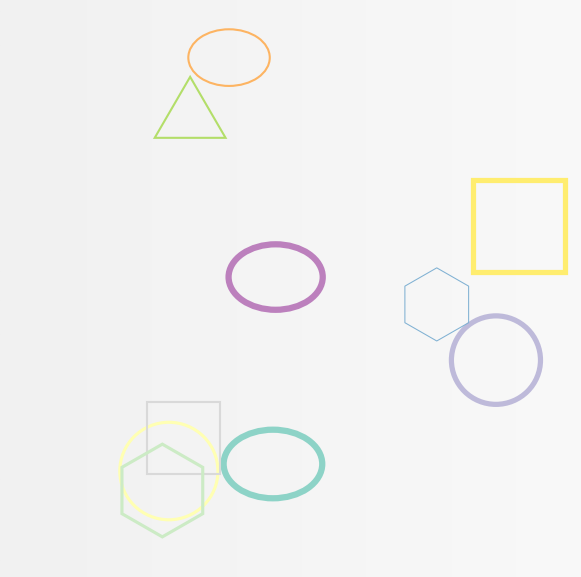[{"shape": "oval", "thickness": 3, "radius": 0.42, "center": [0.47, 0.196]}, {"shape": "circle", "thickness": 1.5, "radius": 0.42, "center": [0.291, 0.184]}, {"shape": "circle", "thickness": 2.5, "radius": 0.38, "center": [0.853, 0.376]}, {"shape": "hexagon", "thickness": 0.5, "radius": 0.32, "center": [0.751, 0.472]}, {"shape": "oval", "thickness": 1, "radius": 0.35, "center": [0.394, 0.899]}, {"shape": "triangle", "thickness": 1, "radius": 0.35, "center": [0.327, 0.796]}, {"shape": "square", "thickness": 1, "radius": 0.31, "center": [0.316, 0.241]}, {"shape": "oval", "thickness": 3, "radius": 0.4, "center": [0.474, 0.519]}, {"shape": "hexagon", "thickness": 1.5, "radius": 0.4, "center": [0.279, 0.15]}, {"shape": "square", "thickness": 2.5, "radius": 0.4, "center": [0.893, 0.608]}]